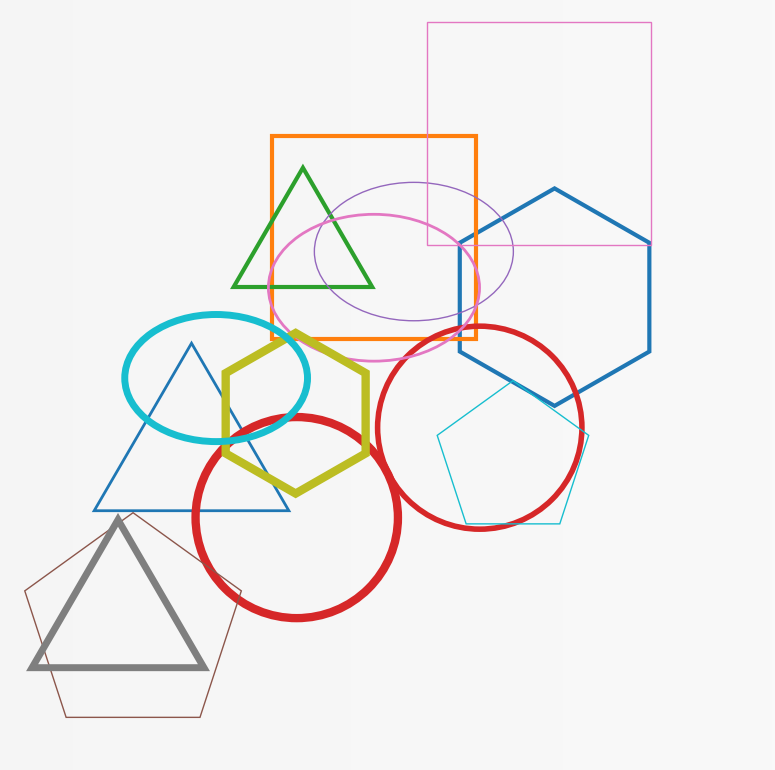[{"shape": "triangle", "thickness": 1, "radius": 0.73, "center": [0.247, 0.409]}, {"shape": "hexagon", "thickness": 1.5, "radius": 0.71, "center": [0.716, 0.614]}, {"shape": "square", "thickness": 1.5, "radius": 0.66, "center": [0.483, 0.691]}, {"shape": "triangle", "thickness": 1.5, "radius": 0.52, "center": [0.391, 0.679]}, {"shape": "circle", "thickness": 2, "radius": 0.66, "center": [0.619, 0.445]}, {"shape": "circle", "thickness": 3, "radius": 0.65, "center": [0.383, 0.328]}, {"shape": "oval", "thickness": 0.5, "radius": 0.64, "center": [0.534, 0.673]}, {"shape": "pentagon", "thickness": 0.5, "radius": 0.73, "center": [0.172, 0.187]}, {"shape": "square", "thickness": 0.5, "radius": 0.72, "center": [0.696, 0.827]}, {"shape": "oval", "thickness": 1, "radius": 0.68, "center": [0.483, 0.626]}, {"shape": "triangle", "thickness": 2.5, "radius": 0.64, "center": [0.152, 0.197]}, {"shape": "hexagon", "thickness": 3, "radius": 0.52, "center": [0.381, 0.463]}, {"shape": "pentagon", "thickness": 0.5, "radius": 0.51, "center": [0.662, 0.403]}, {"shape": "oval", "thickness": 2.5, "radius": 0.59, "center": [0.279, 0.509]}]